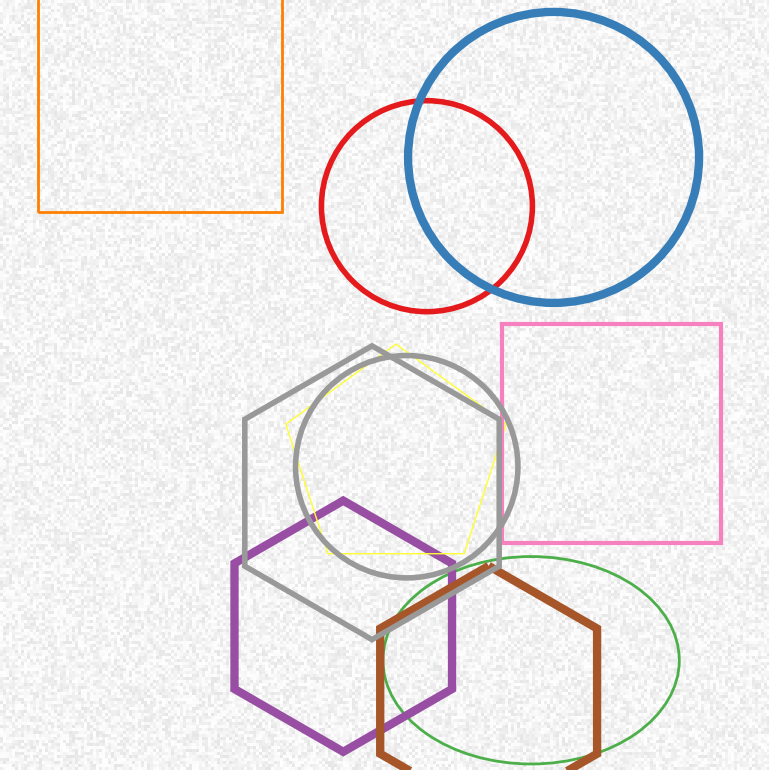[{"shape": "circle", "thickness": 2, "radius": 0.69, "center": [0.554, 0.732]}, {"shape": "circle", "thickness": 3, "radius": 0.94, "center": [0.719, 0.796]}, {"shape": "oval", "thickness": 1, "radius": 0.96, "center": [0.69, 0.143]}, {"shape": "hexagon", "thickness": 3, "radius": 0.82, "center": [0.446, 0.187]}, {"shape": "square", "thickness": 1, "radius": 0.79, "center": [0.207, 0.884]}, {"shape": "pentagon", "thickness": 0.5, "radius": 0.75, "center": [0.514, 0.403]}, {"shape": "hexagon", "thickness": 3, "radius": 0.81, "center": [0.635, 0.102]}, {"shape": "square", "thickness": 1.5, "radius": 0.71, "center": [0.794, 0.437]}, {"shape": "hexagon", "thickness": 2, "radius": 0.95, "center": [0.483, 0.36]}, {"shape": "circle", "thickness": 2, "radius": 0.72, "center": [0.528, 0.394]}]